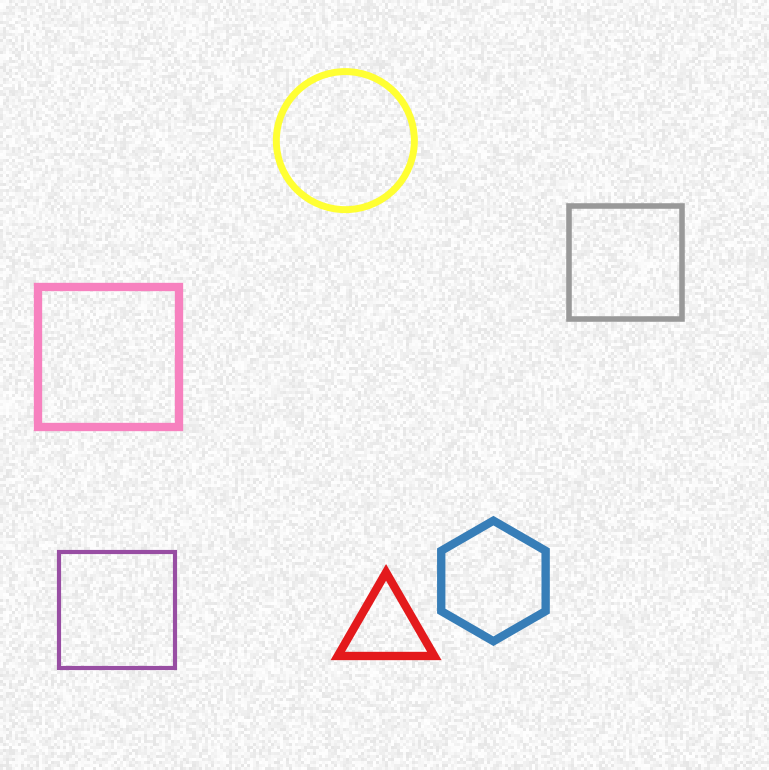[{"shape": "triangle", "thickness": 3, "radius": 0.36, "center": [0.501, 0.184]}, {"shape": "hexagon", "thickness": 3, "radius": 0.39, "center": [0.641, 0.246]}, {"shape": "square", "thickness": 1.5, "radius": 0.38, "center": [0.152, 0.207]}, {"shape": "circle", "thickness": 2.5, "radius": 0.45, "center": [0.448, 0.817]}, {"shape": "square", "thickness": 3, "radius": 0.45, "center": [0.141, 0.536]}, {"shape": "square", "thickness": 2, "radius": 0.37, "center": [0.812, 0.659]}]